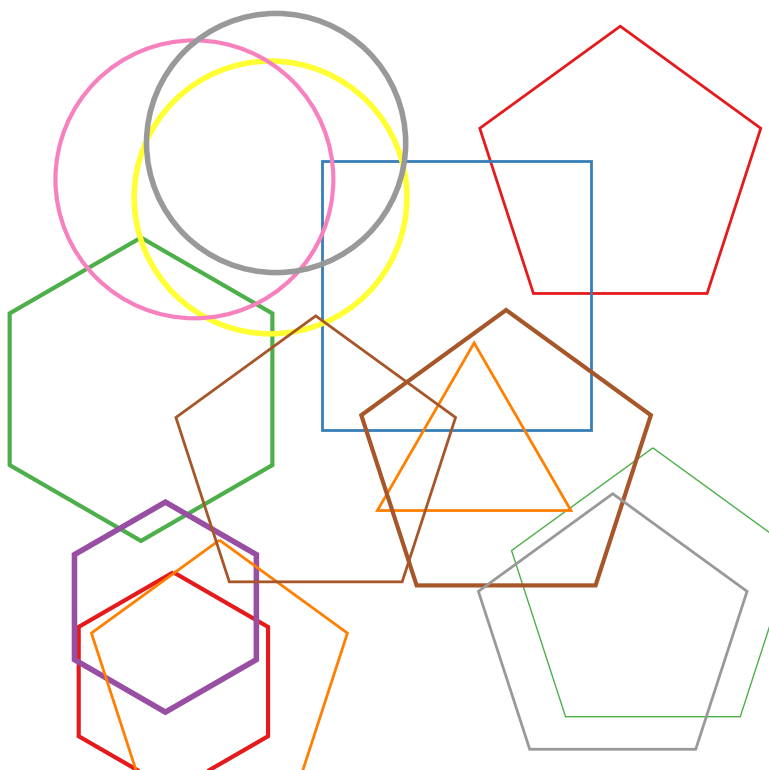[{"shape": "hexagon", "thickness": 1.5, "radius": 0.71, "center": [0.225, 0.115]}, {"shape": "pentagon", "thickness": 1, "radius": 0.96, "center": [0.806, 0.774]}, {"shape": "square", "thickness": 1, "radius": 0.87, "center": [0.592, 0.617]}, {"shape": "pentagon", "thickness": 0.5, "radius": 0.97, "center": [0.848, 0.225]}, {"shape": "hexagon", "thickness": 1.5, "radius": 0.98, "center": [0.183, 0.494]}, {"shape": "hexagon", "thickness": 2, "radius": 0.68, "center": [0.215, 0.212]}, {"shape": "triangle", "thickness": 1, "radius": 0.73, "center": [0.616, 0.41]}, {"shape": "pentagon", "thickness": 1, "radius": 0.87, "center": [0.285, 0.124]}, {"shape": "circle", "thickness": 2, "radius": 0.89, "center": [0.351, 0.744]}, {"shape": "pentagon", "thickness": 1, "radius": 0.95, "center": [0.41, 0.399]}, {"shape": "pentagon", "thickness": 1.5, "radius": 0.99, "center": [0.657, 0.4]}, {"shape": "circle", "thickness": 1.5, "radius": 0.9, "center": [0.252, 0.767]}, {"shape": "circle", "thickness": 2, "radius": 0.84, "center": [0.359, 0.814]}, {"shape": "pentagon", "thickness": 1, "radius": 0.92, "center": [0.796, 0.175]}]